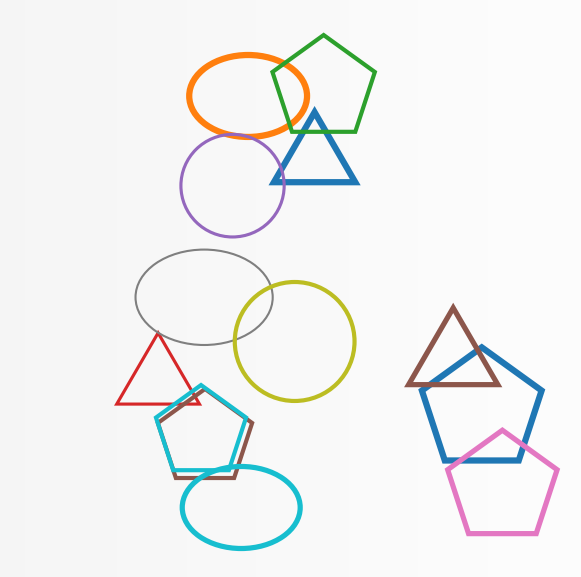[{"shape": "pentagon", "thickness": 3, "radius": 0.54, "center": [0.829, 0.289]}, {"shape": "triangle", "thickness": 3, "radius": 0.4, "center": [0.541, 0.724]}, {"shape": "oval", "thickness": 3, "radius": 0.51, "center": [0.427, 0.833]}, {"shape": "pentagon", "thickness": 2, "radius": 0.46, "center": [0.557, 0.846]}, {"shape": "triangle", "thickness": 1.5, "radius": 0.41, "center": [0.272, 0.34]}, {"shape": "circle", "thickness": 1.5, "radius": 0.44, "center": [0.4, 0.678]}, {"shape": "triangle", "thickness": 2.5, "radius": 0.44, "center": [0.78, 0.377]}, {"shape": "pentagon", "thickness": 2, "radius": 0.43, "center": [0.353, 0.24]}, {"shape": "pentagon", "thickness": 2.5, "radius": 0.49, "center": [0.864, 0.155]}, {"shape": "oval", "thickness": 1, "radius": 0.59, "center": [0.351, 0.484]}, {"shape": "circle", "thickness": 2, "radius": 0.52, "center": [0.507, 0.408]}, {"shape": "oval", "thickness": 2.5, "radius": 0.51, "center": [0.415, 0.12]}, {"shape": "pentagon", "thickness": 2, "radius": 0.41, "center": [0.346, 0.251]}]